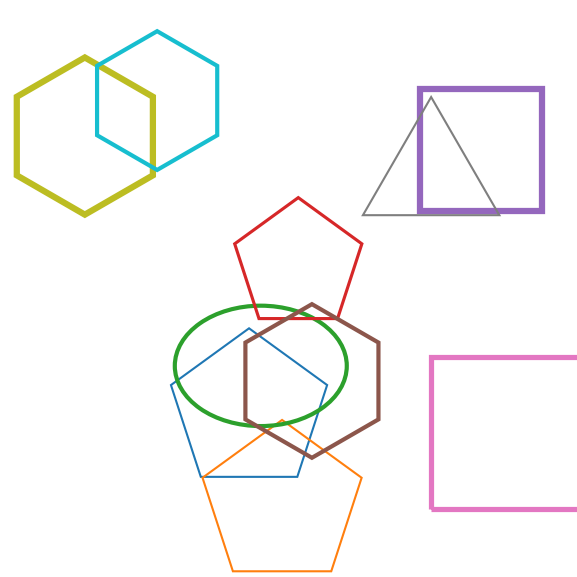[{"shape": "pentagon", "thickness": 1, "radius": 0.71, "center": [0.431, 0.288]}, {"shape": "pentagon", "thickness": 1, "radius": 0.72, "center": [0.488, 0.127]}, {"shape": "oval", "thickness": 2, "radius": 0.74, "center": [0.452, 0.366]}, {"shape": "pentagon", "thickness": 1.5, "radius": 0.58, "center": [0.516, 0.541]}, {"shape": "square", "thickness": 3, "radius": 0.53, "center": [0.833, 0.739]}, {"shape": "hexagon", "thickness": 2, "radius": 0.67, "center": [0.54, 0.339]}, {"shape": "square", "thickness": 2.5, "radius": 0.66, "center": [0.878, 0.25]}, {"shape": "triangle", "thickness": 1, "radius": 0.68, "center": [0.747, 0.695]}, {"shape": "hexagon", "thickness": 3, "radius": 0.68, "center": [0.147, 0.764]}, {"shape": "hexagon", "thickness": 2, "radius": 0.6, "center": [0.272, 0.825]}]